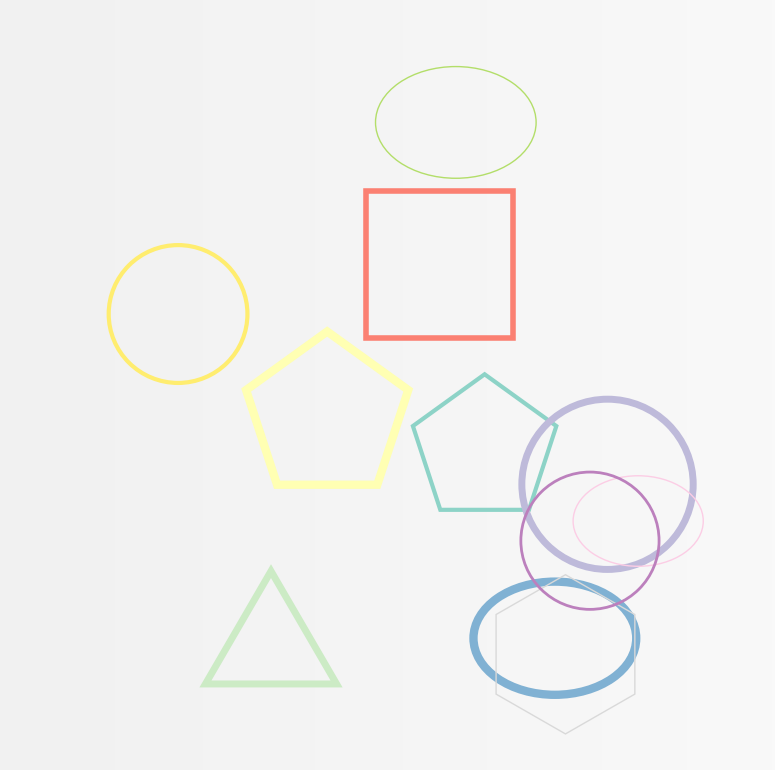[{"shape": "pentagon", "thickness": 1.5, "radius": 0.49, "center": [0.625, 0.417]}, {"shape": "pentagon", "thickness": 3, "radius": 0.55, "center": [0.422, 0.459]}, {"shape": "circle", "thickness": 2.5, "radius": 0.55, "center": [0.784, 0.371]}, {"shape": "square", "thickness": 2, "radius": 0.48, "center": [0.567, 0.656]}, {"shape": "oval", "thickness": 3, "radius": 0.52, "center": [0.716, 0.171]}, {"shape": "oval", "thickness": 0.5, "radius": 0.52, "center": [0.588, 0.841]}, {"shape": "oval", "thickness": 0.5, "radius": 0.42, "center": [0.823, 0.323]}, {"shape": "hexagon", "thickness": 0.5, "radius": 0.52, "center": [0.73, 0.15]}, {"shape": "circle", "thickness": 1, "radius": 0.45, "center": [0.761, 0.298]}, {"shape": "triangle", "thickness": 2.5, "radius": 0.49, "center": [0.35, 0.161]}, {"shape": "circle", "thickness": 1.5, "radius": 0.45, "center": [0.23, 0.592]}]